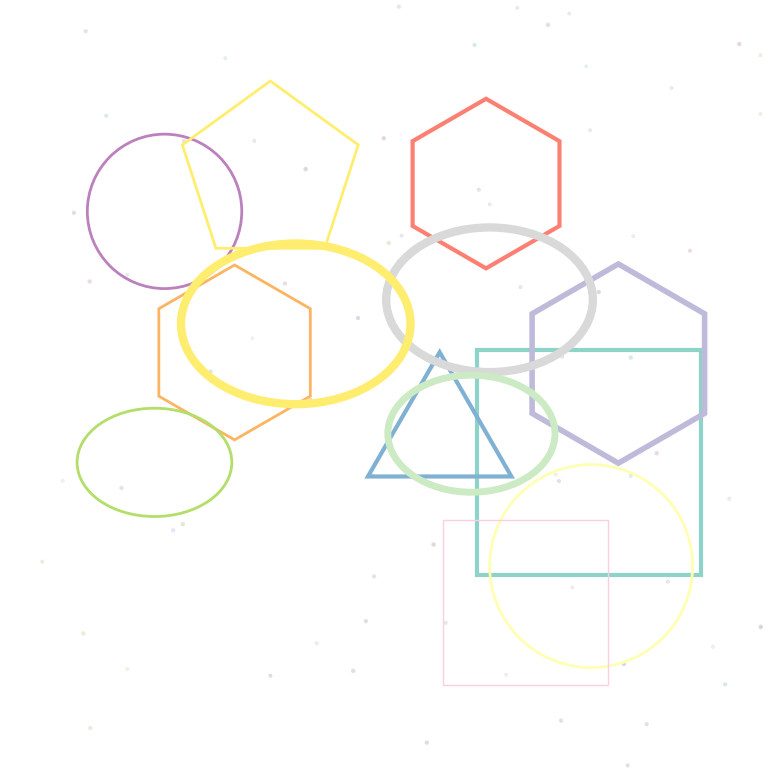[{"shape": "square", "thickness": 1.5, "radius": 0.73, "center": [0.765, 0.399]}, {"shape": "circle", "thickness": 1, "radius": 0.66, "center": [0.768, 0.265]}, {"shape": "hexagon", "thickness": 2, "radius": 0.65, "center": [0.803, 0.528]}, {"shape": "hexagon", "thickness": 1.5, "radius": 0.55, "center": [0.631, 0.762]}, {"shape": "triangle", "thickness": 1.5, "radius": 0.54, "center": [0.571, 0.435]}, {"shape": "hexagon", "thickness": 1, "radius": 0.57, "center": [0.305, 0.542]}, {"shape": "oval", "thickness": 1, "radius": 0.5, "center": [0.201, 0.4]}, {"shape": "square", "thickness": 0.5, "radius": 0.54, "center": [0.683, 0.217]}, {"shape": "oval", "thickness": 3, "radius": 0.67, "center": [0.636, 0.611]}, {"shape": "circle", "thickness": 1, "radius": 0.5, "center": [0.214, 0.725]}, {"shape": "oval", "thickness": 2.5, "radius": 0.54, "center": [0.612, 0.437]}, {"shape": "pentagon", "thickness": 1, "radius": 0.6, "center": [0.351, 0.775]}, {"shape": "oval", "thickness": 3, "radius": 0.75, "center": [0.384, 0.579]}]